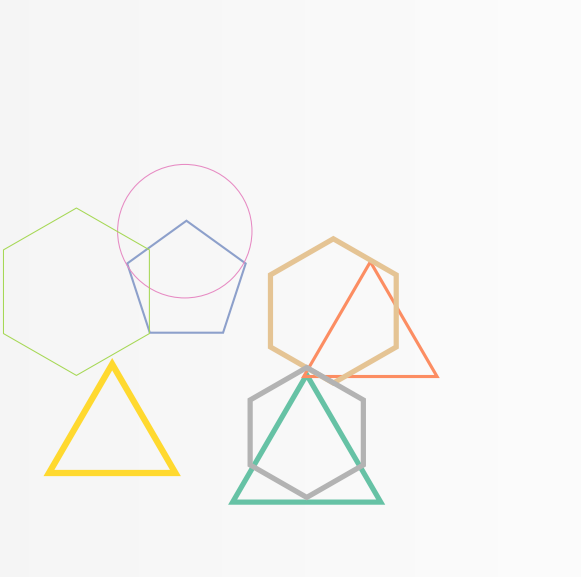[{"shape": "triangle", "thickness": 2.5, "radius": 0.74, "center": [0.528, 0.203]}, {"shape": "triangle", "thickness": 1.5, "radius": 0.66, "center": [0.637, 0.413]}, {"shape": "pentagon", "thickness": 1, "radius": 0.54, "center": [0.321, 0.51]}, {"shape": "circle", "thickness": 0.5, "radius": 0.58, "center": [0.318, 0.599]}, {"shape": "hexagon", "thickness": 0.5, "radius": 0.72, "center": [0.131, 0.494]}, {"shape": "triangle", "thickness": 3, "radius": 0.63, "center": [0.193, 0.243]}, {"shape": "hexagon", "thickness": 2.5, "radius": 0.62, "center": [0.573, 0.461]}, {"shape": "hexagon", "thickness": 2.5, "radius": 0.56, "center": [0.528, 0.25]}]